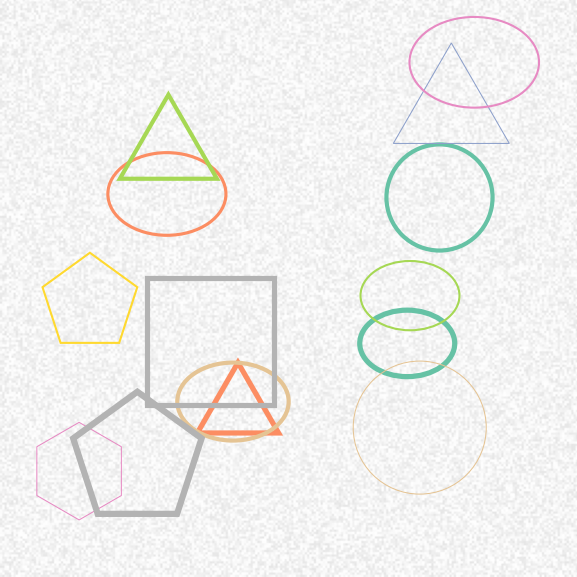[{"shape": "oval", "thickness": 2.5, "radius": 0.41, "center": [0.705, 0.405]}, {"shape": "circle", "thickness": 2, "radius": 0.46, "center": [0.761, 0.657]}, {"shape": "triangle", "thickness": 2.5, "radius": 0.41, "center": [0.412, 0.29]}, {"shape": "oval", "thickness": 1.5, "radius": 0.51, "center": [0.289, 0.663]}, {"shape": "triangle", "thickness": 0.5, "radius": 0.58, "center": [0.782, 0.809]}, {"shape": "hexagon", "thickness": 0.5, "radius": 0.42, "center": [0.137, 0.183]}, {"shape": "oval", "thickness": 1, "radius": 0.56, "center": [0.821, 0.891]}, {"shape": "oval", "thickness": 1, "radius": 0.43, "center": [0.71, 0.487]}, {"shape": "triangle", "thickness": 2, "radius": 0.49, "center": [0.292, 0.738]}, {"shape": "pentagon", "thickness": 1, "radius": 0.43, "center": [0.156, 0.475]}, {"shape": "circle", "thickness": 0.5, "radius": 0.58, "center": [0.727, 0.259]}, {"shape": "oval", "thickness": 2, "radius": 0.48, "center": [0.403, 0.304]}, {"shape": "pentagon", "thickness": 3, "radius": 0.58, "center": [0.238, 0.204]}, {"shape": "square", "thickness": 2.5, "radius": 0.55, "center": [0.365, 0.408]}]